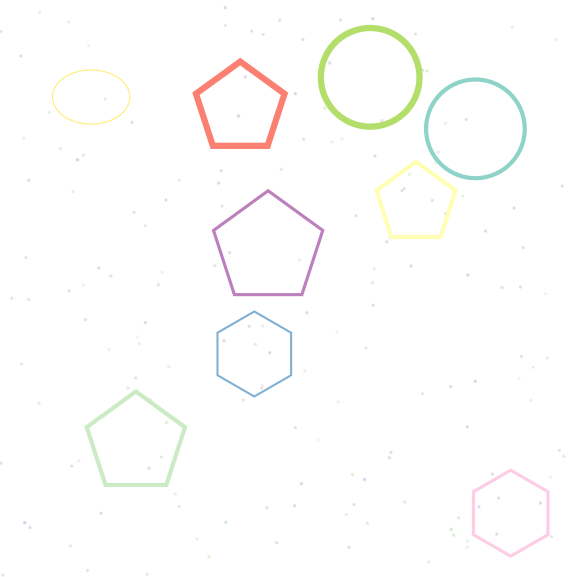[{"shape": "circle", "thickness": 2, "radius": 0.43, "center": [0.823, 0.776]}, {"shape": "pentagon", "thickness": 2, "radius": 0.36, "center": [0.72, 0.647]}, {"shape": "pentagon", "thickness": 3, "radius": 0.4, "center": [0.416, 0.812]}, {"shape": "hexagon", "thickness": 1, "radius": 0.37, "center": [0.44, 0.386]}, {"shape": "circle", "thickness": 3, "radius": 0.43, "center": [0.641, 0.865]}, {"shape": "hexagon", "thickness": 1.5, "radius": 0.37, "center": [0.884, 0.11]}, {"shape": "pentagon", "thickness": 1.5, "radius": 0.5, "center": [0.464, 0.569]}, {"shape": "pentagon", "thickness": 2, "radius": 0.45, "center": [0.235, 0.232]}, {"shape": "oval", "thickness": 0.5, "radius": 0.33, "center": [0.158, 0.831]}]